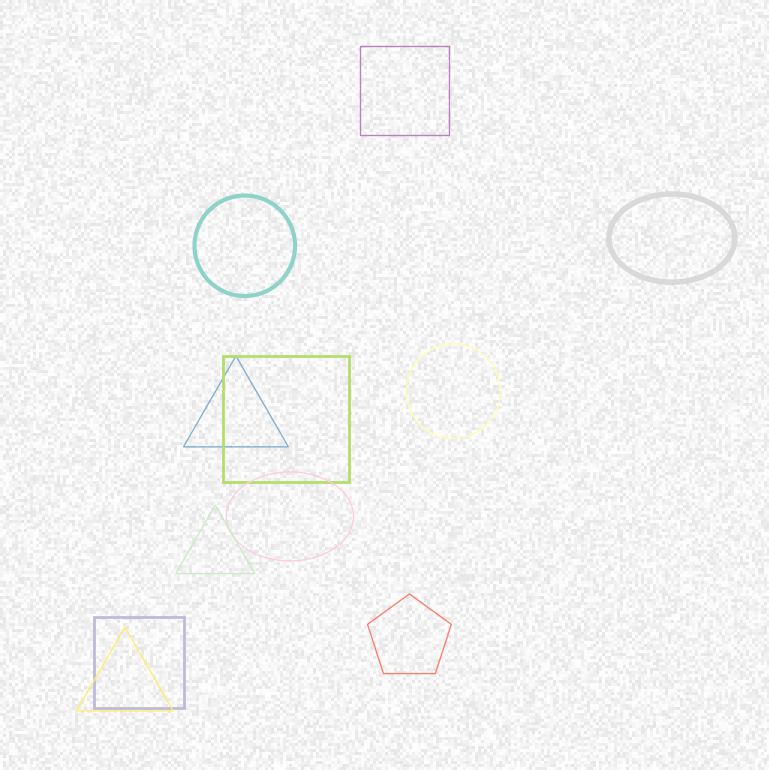[{"shape": "circle", "thickness": 1.5, "radius": 0.33, "center": [0.318, 0.681]}, {"shape": "circle", "thickness": 0.5, "radius": 0.31, "center": [0.589, 0.492]}, {"shape": "square", "thickness": 1, "radius": 0.29, "center": [0.181, 0.14]}, {"shape": "pentagon", "thickness": 0.5, "radius": 0.29, "center": [0.532, 0.171]}, {"shape": "triangle", "thickness": 0.5, "radius": 0.39, "center": [0.306, 0.459]}, {"shape": "square", "thickness": 1, "radius": 0.41, "center": [0.372, 0.456]}, {"shape": "oval", "thickness": 0.5, "radius": 0.41, "center": [0.377, 0.329]}, {"shape": "oval", "thickness": 2, "radius": 0.41, "center": [0.873, 0.691]}, {"shape": "square", "thickness": 0.5, "radius": 0.29, "center": [0.525, 0.883]}, {"shape": "triangle", "thickness": 0.5, "radius": 0.3, "center": [0.28, 0.285]}, {"shape": "triangle", "thickness": 0.5, "radius": 0.36, "center": [0.162, 0.113]}]